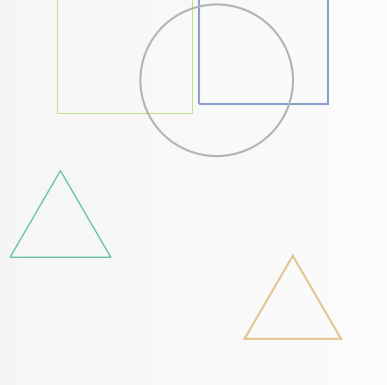[{"shape": "triangle", "thickness": 1, "radius": 0.75, "center": [0.156, 0.407]}, {"shape": "square", "thickness": 1.5, "radius": 0.83, "center": [0.681, 0.896]}, {"shape": "square", "thickness": 0.5, "radius": 0.87, "center": [0.322, 0.88]}, {"shape": "triangle", "thickness": 1.5, "radius": 0.72, "center": [0.756, 0.192]}, {"shape": "circle", "thickness": 1.5, "radius": 0.98, "center": [0.559, 0.792]}]